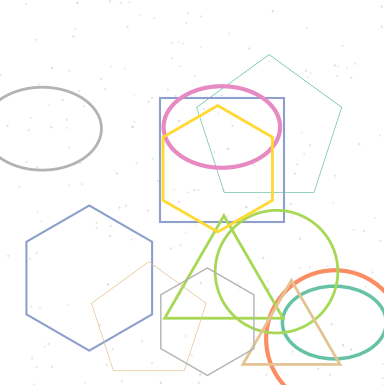[{"shape": "pentagon", "thickness": 0.5, "radius": 0.99, "center": [0.699, 0.66]}, {"shape": "oval", "thickness": 2.5, "radius": 0.67, "center": [0.868, 0.162]}, {"shape": "circle", "thickness": 3, "radius": 0.89, "center": [0.87, 0.119]}, {"shape": "square", "thickness": 1.5, "radius": 0.81, "center": [0.576, 0.584]}, {"shape": "hexagon", "thickness": 1.5, "radius": 0.94, "center": [0.232, 0.278]}, {"shape": "oval", "thickness": 3, "radius": 0.76, "center": [0.576, 0.67]}, {"shape": "triangle", "thickness": 2, "radius": 0.89, "center": [0.582, 0.262]}, {"shape": "circle", "thickness": 2, "radius": 0.8, "center": [0.718, 0.294]}, {"shape": "hexagon", "thickness": 2, "radius": 0.82, "center": [0.566, 0.562]}, {"shape": "triangle", "thickness": 2, "radius": 0.73, "center": [0.757, 0.126]}, {"shape": "pentagon", "thickness": 0.5, "radius": 0.78, "center": [0.387, 0.164]}, {"shape": "hexagon", "thickness": 1, "radius": 0.7, "center": [0.539, 0.164]}, {"shape": "oval", "thickness": 2, "radius": 0.77, "center": [0.11, 0.666]}]